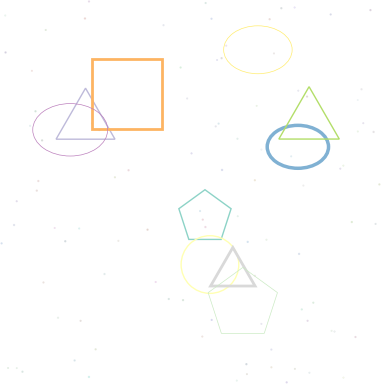[{"shape": "pentagon", "thickness": 1, "radius": 0.36, "center": [0.532, 0.436]}, {"shape": "circle", "thickness": 1, "radius": 0.37, "center": [0.545, 0.313]}, {"shape": "triangle", "thickness": 1, "radius": 0.44, "center": [0.222, 0.683]}, {"shape": "oval", "thickness": 2.5, "radius": 0.4, "center": [0.774, 0.619]}, {"shape": "square", "thickness": 2, "radius": 0.46, "center": [0.33, 0.756]}, {"shape": "triangle", "thickness": 1, "radius": 0.45, "center": [0.803, 0.684]}, {"shape": "triangle", "thickness": 2, "radius": 0.33, "center": [0.605, 0.29]}, {"shape": "oval", "thickness": 0.5, "radius": 0.49, "center": [0.182, 0.663]}, {"shape": "pentagon", "thickness": 0.5, "radius": 0.47, "center": [0.631, 0.211]}, {"shape": "oval", "thickness": 0.5, "radius": 0.44, "center": [0.67, 0.871]}]